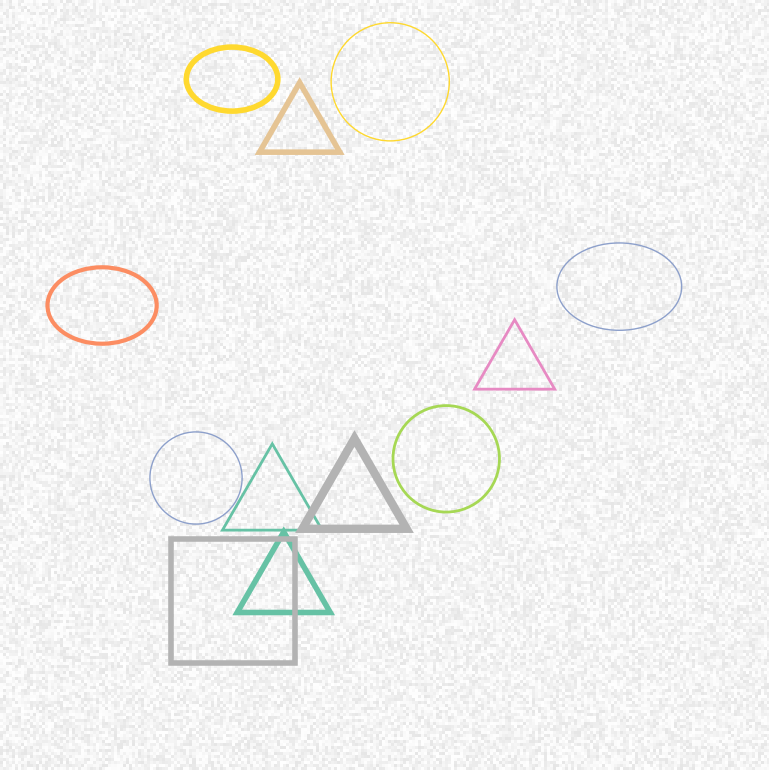[{"shape": "triangle", "thickness": 2, "radius": 0.35, "center": [0.368, 0.239]}, {"shape": "triangle", "thickness": 1, "radius": 0.37, "center": [0.354, 0.349]}, {"shape": "oval", "thickness": 1.5, "radius": 0.35, "center": [0.133, 0.603]}, {"shape": "oval", "thickness": 0.5, "radius": 0.41, "center": [0.804, 0.628]}, {"shape": "circle", "thickness": 0.5, "radius": 0.3, "center": [0.255, 0.379]}, {"shape": "triangle", "thickness": 1, "radius": 0.3, "center": [0.668, 0.525]}, {"shape": "circle", "thickness": 1, "radius": 0.35, "center": [0.58, 0.404]}, {"shape": "circle", "thickness": 0.5, "radius": 0.38, "center": [0.507, 0.894]}, {"shape": "oval", "thickness": 2, "radius": 0.3, "center": [0.301, 0.897]}, {"shape": "triangle", "thickness": 2, "radius": 0.3, "center": [0.389, 0.832]}, {"shape": "triangle", "thickness": 3, "radius": 0.39, "center": [0.46, 0.352]}, {"shape": "square", "thickness": 2, "radius": 0.4, "center": [0.302, 0.219]}]